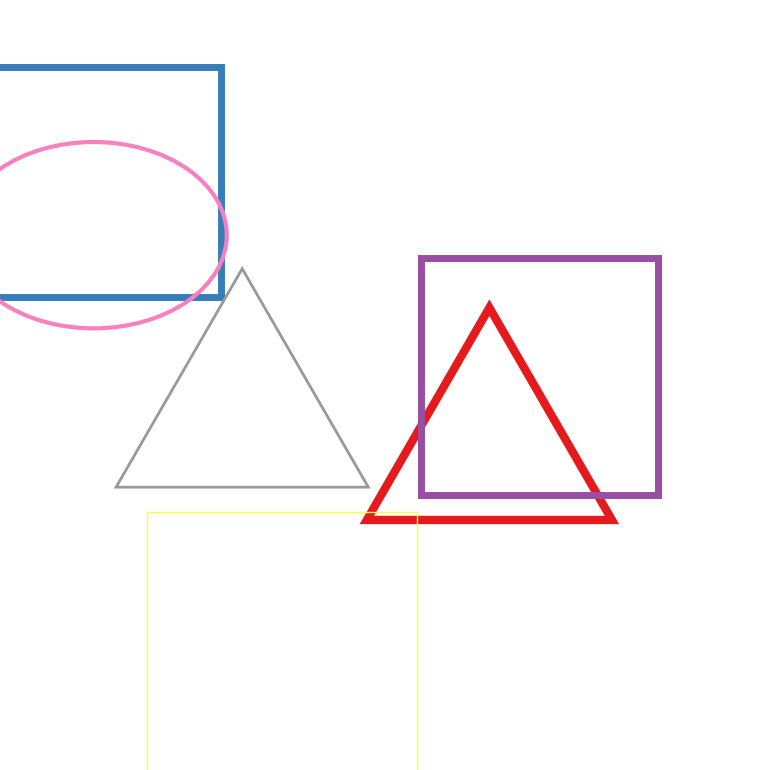[{"shape": "triangle", "thickness": 3, "radius": 0.92, "center": [0.636, 0.417]}, {"shape": "square", "thickness": 2.5, "radius": 0.75, "center": [0.138, 0.763]}, {"shape": "square", "thickness": 2.5, "radius": 0.77, "center": [0.701, 0.511]}, {"shape": "square", "thickness": 0.5, "radius": 0.88, "center": [0.366, 0.16]}, {"shape": "oval", "thickness": 1.5, "radius": 0.86, "center": [0.122, 0.695]}, {"shape": "triangle", "thickness": 1, "radius": 0.95, "center": [0.315, 0.462]}]